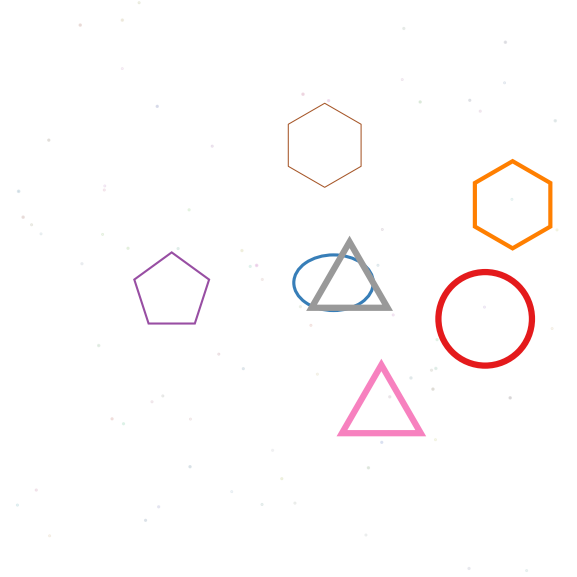[{"shape": "circle", "thickness": 3, "radius": 0.4, "center": [0.84, 0.447]}, {"shape": "oval", "thickness": 1.5, "radius": 0.34, "center": [0.578, 0.51]}, {"shape": "pentagon", "thickness": 1, "radius": 0.34, "center": [0.297, 0.494]}, {"shape": "hexagon", "thickness": 2, "radius": 0.38, "center": [0.888, 0.645]}, {"shape": "hexagon", "thickness": 0.5, "radius": 0.36, "center": [0.562, 0.748]}, {"shape": "triangle", "thickness": 3, "radius": 0.39, "center": [0.66, 0.288]}, {"shape": "triangle", "thickness": 3, "radius": 0.38, "center": [0.605, 0.504]}]